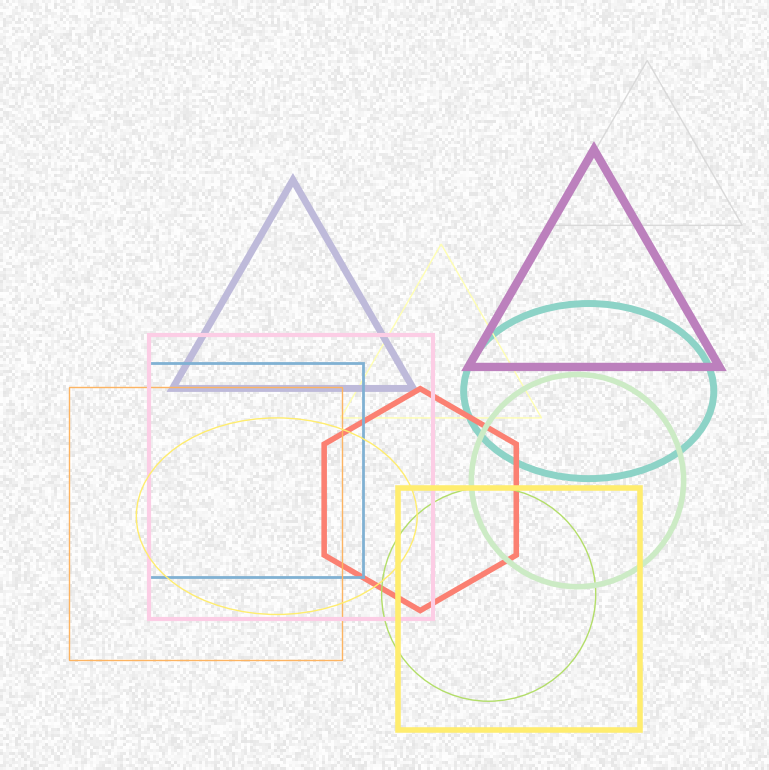[{"shape": "oval", "thickness": 2.5, "radius": 0.81, "center": [0.765, 0.492]}, {"shape": "triangle", "thickness": 0.5, "radius": 0.75, "center": [0.573, 0.532]}, {"shape": "triangle", "thickness": 2.5, "radius": 0.9, "center": [0.38, 0.586]}, {"shape": "hexagon", "thickness": 2, "radius": 0.72, "center": [0.546, 0.351]}, {"shape": "square", "thickness": 1, "radius": 0.69, "center": [0.332, 0.389]}, {"shape": "square", "thickness": 0.5, "radius": 0.89, "center": [0.267, 0.32]}, {"shape": "circle", "thickness": 0.5, "radius": 0.7, "center": [0.635, 0.228]}, {"shape": "square", "thickness": 1.5, "radius": 0.92, "center": [0.378, 0.38]}, {"shape": "triangle", "thickness": 0.5, "radius": 0.71, "center": [0.841, 0.779]}, {"shape": "triangle", "thickness": 3, "radius": 0.94, "center": [0.771, 0.618]}, {"shape": "circle", "thickness": 2, "radius": 0.69, "center": [0.75, 0.376]}, {"shape": "oval", "thickness": 0.5, "radius": 0.91, "center": [0.359, 0.33]}, {"shape": "square", "thickness": 2, "radius": 0.79, "center": [0.674, 0.209]}]